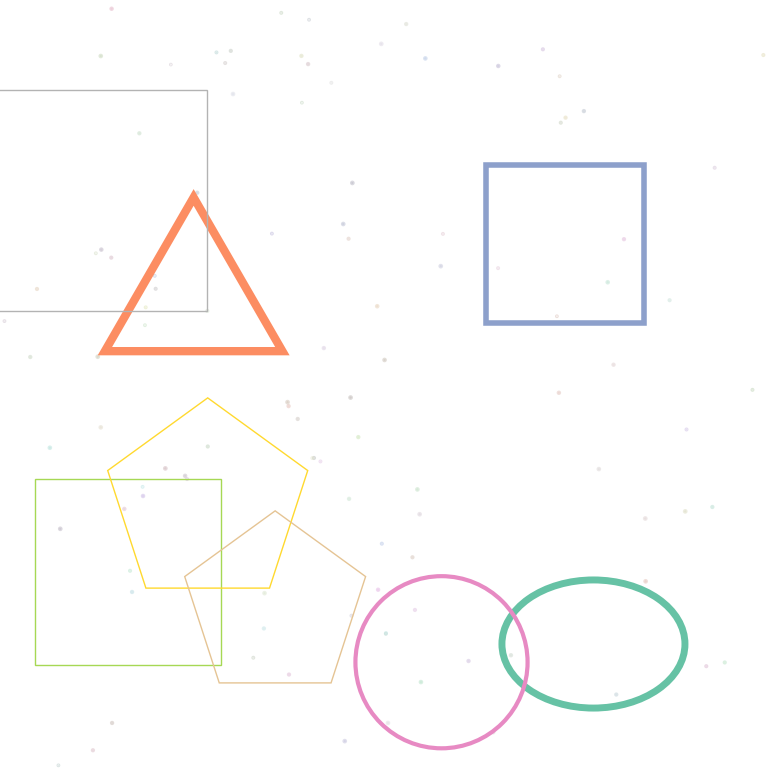[{"shape": "oval", "thickness": 2.5, "radius": 0.59, "center": [0.771, 0.164]}, {"shape": "triangle", "thickness": 3, "radius": 0.67, "center": [0.251, 0.61]}, {"shape": "square", "thickness": 2, "radius": 0.51, "center": [0.734, 0.683]}, {"shape": "circle", "thickness": 1.5, "radius": 0.56, "center": [0.573, 0.14]}, {"shape": "square", "thickness": 0.5, "radius": 0.6, "center": [0.166, 0.257]}, {"shape": "pentagon", "thickness": 0.5, "radius": 0.68, "center": [0.27, 0.347]}, {"shape": "pentagon", "thickness": 0.5, "radius": 0.62, "center": [0.357, 0.213]}, {"shape": "square", "thickness": 0.5, "radius": 0.72, "center": [0.125, 0.74]}]